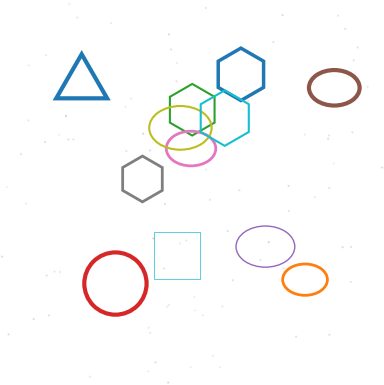[{"shape": "triangle", "thickness": 3, "radius": 0.38, "center": [0.212, 0.783]}, {"shape": "hexagon", "thickness": 2.5, "radius": 0.34, "center": [0.626, 0.807]}, {"shape": "oval", "thickness": 2, "radius": 0.29, "center": [0.792, 0.274]}, {"shape": "hexagon", "thickness": 1.5, "radius": 0.34, "center": [0.499, 0.715]}, {"shape": "circle", "thickness": 3, "radius": 0.4, "center": [0.3, 0.264]}, {"shape": "oval", "thickness": 1, "radius": 0.38, "center": [0.689, 0.36]}, {"shape": "oval", "thickness": 3, "radius": 0.33, "center": [0.868, 0.772]}, {"shape": "oval", "thickness": 2, "radius": 0.32, "center": [0.496, 0.614]}, {"shape": "hexagon", "thickness": 2, "radius": 0.3, "center": [0.37, 0.535]}, {"shape": "oval", "thickness": 1.5, "radius": 0.41, "center": [0.469, 0.668]}, {"shape": "square", "thickness": 0.5, "radius": 0.3, "center": [0.46, 0.336]}, {"shape": "hexagon", "thickness": 1.5, "radius": 0.36, "center": [0.584, 0.693]}]